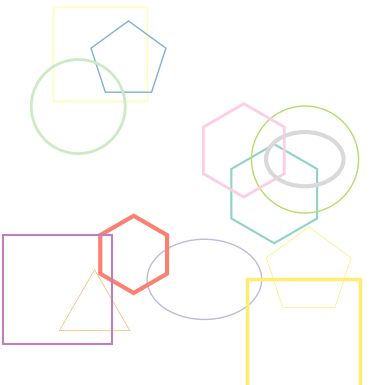[{"shape": "hexagon", "thickness": 1.5, "radius": 0.64, "center": [0.712, 0.497]}, {"shape": "square", "thickness": 1, "radius": 0.61, "center": [0.26, 0.859]}, {"shape": "oval", "thickness": 1, "radius": 0.74, "center": [0.531, 0.274]}, {"shape": "hexagon", "thickness": 3, "radius": 0.5, "center": [0.347, 0.339]}, {"shape": "pentagon", "thickness": 1, "radius": 0.51, "center": [0.334, 0.843]}, {"shape": "triangle", "thickness": 0.5, "radius": 0.53, "center": [0.246, 0.194]}, {"shape": "circle", "thickness": 1, "radius": 0.69, "center": [0.792, 0.586]}, {"shape": "hexagon", "thickness": 2, "radius": 0.61, "center": [0.633, 0.609]}, {"shape": "oval", "thickness": 3, "radius": 0.5, "center": [0.792, 0.587]}, {"shape": "square", "thickness": 1.5, "radius": 0.71, "center": [0.149, 0.249]}, {"shape": "circle", "thickness": 2, "radius": 0.61, "center": [0.203, 0.723]}, {"shape": "pentagon", "thickness": 0.5, "radius": 0.58, "center": [0.802, 0.295]}, {"shape": "square", "thickness": 2.5, "radius": 0.73, "center": [0.788, 0.129]}]